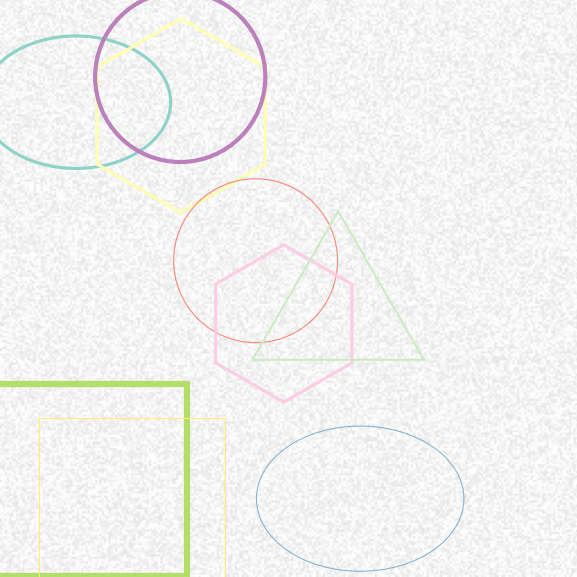[{"shape": "oval", "thickness": 1.5, "radius": 0.82, "center": [0.132, 0.822]}, {"shape": "hexagon", "thickness": 1.5, "radius": 0.84, "center": [0.314, 0.799]}, {"shape": "circle", "thickness": 0.5, "radius": 0.71, "center": [0.443, 0.548]}, {"shape": "oval", "thickness": 0.5, "radius": 0.9, "center": [0.624, 0.136]}, {"shape": "square", "thickness": 3, "radius": 0.83, "center": [0.159, 0.168]}, {"shape": "hexagon", "thickness": 1.5, "radius": 0.68, "center": [0.491, 0.439]}, {"shape": "circle", "thickness": 2, "radius": 0.74, "center": [0.312, 0.866]}, {"shape": "triangle", "thickness": 1, "radius": 0.86, "center": [0.586, 0.462]}, {"shape": "square", "thickness": 0.5, "radius": 0.81, "center": [0.228, 0.114]}]